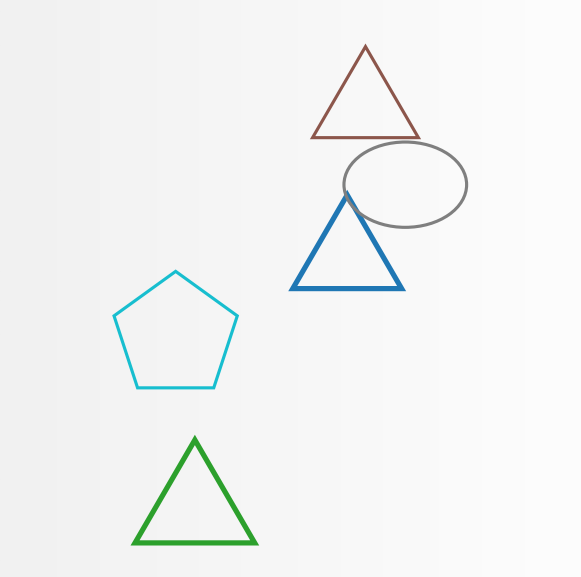[{"shape": "triangle", "thickness": 2.5, "radius": 0.54, "center": [0.597, 0.553]}, {"shape": "triangle", "thickness": 2.5, "radius": 0.59, "center": [0.335, 0.118]}, {"shape": "triangle", "thickness": 1.5, "radius": 0.53, "center": [0.629, 0.813]}, {"shape": "oval", "thickness": 1.5, "radius": 0.53, "center": [0.697, 0.679]}, {"shape": "pentagon", "thickness": 1.5, "radius": 0.56, "center": [0.302, 0.418]}]